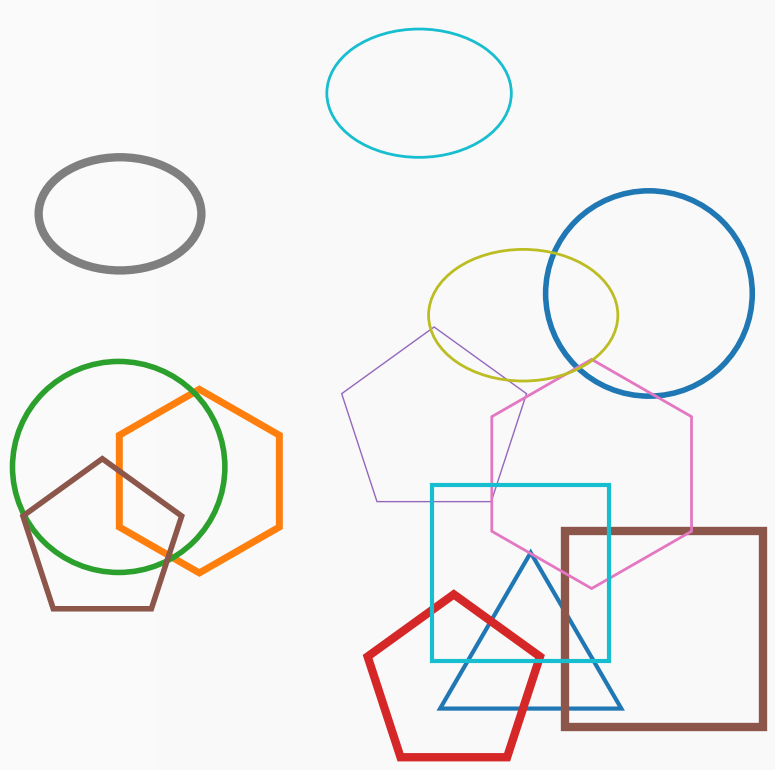[{"shape": "circle", "thickness": 2, "radius": 0.67, "center": [0.837, 0.619]}, {"shape": "triangle", "thickness": 1.5, "radius": 0.68, "center": [0.685, 0.147]}, {"shape": "hexagon", "thickness": 2.5, "radius": 0.6, "center": [0.257, 0.375]}, {"shape": "circle", "thickness": 2, "radius": 0.69, "center": [0.153, 0.394]}, {"shape": "pentagon", "thickness": 3, "radius": 0.58, "center": [0.586, 0.111]}, {"shape": "pentagon", "thickness": 0.5, "radius": 0.63, "center": [0.56, 0.45]}, {"shape": "square", "thickness": 3, "radius": 0.64, "center": [0.857, 0.184]}, {"shape": "pentagon", "thickness": 2, "radius": 0.54, "center": [0.132, 0.297]}, {"shape": "hexagon", "thickness": 1, "radius": 0.74, "center": [0.763, 0.384]}, {"shape": "oval", "thickness": 3, "radius": 0.53, "center": [0.155, 0.722]}, {"shape": "oval", "thickness": 1, "radius": 0.61, "center": [0.675, 0.591]}, {"shape": "oval", "thickness": 1, "radius": 0.6, "center": [0.541, 0.879]}, {"shape": "square", "thickness": 1.5, "radius": 0.57, "center": [0.672, 0.256]}]